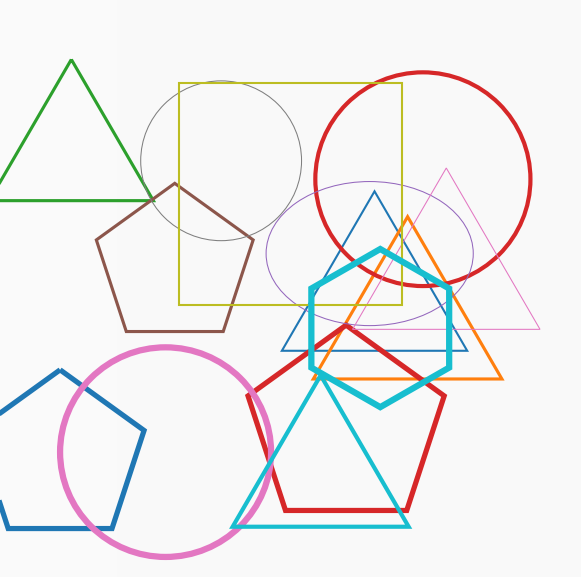[{"shape": "triangle", "thickness": 1, "radius": 0.92, "center": [0.644, 0.484]}, {"shape": "pentagon", "thickness": 2.5, "radius": 0.76, "center": [0.103, 0.207]}, {"shape": "triangle", "thickness": 1.5, "radius": 0.94, "center": [0.701, 0.437]}, {"shape": "triangle", "thickness": 1.5, "radius": 0.81, "center": [0.123, 0.733]}, {"shape": "circle", "thickness": 2, "radius": 0.93, "center": [0.728, 0.689]}, {"shape": "pentagon", "thickness": 2.5, "radius": 0.89, "center": [0.595, 0.259]}, {"shape": "oval", "thickness": 0.5, "radius": 0.89, "center": [0.636, 0.56]}, {"shape": "pentagon", "thickness": 1.5, "radius": 0.71, "center": [0.301, 0.54]}, {"shape": "triangle", "thickness": 0.5, "radius": 0.93, "center": [0.768, 0.522]}, {"shape": "circle", "thickness": 3, "radius": 0.91, "center": [0.285, 0.216]}, {"shape": "circle", "thickness": 0.5, "radius": 0.69, "center": [0.38, 0.721]}, {"shape": "square", "thickness": 1, "radius": 0.96, "center": [0.5, 0.663]}, {"shape": "hexagon", "thickness": 3, "radius": 0.68, "center": [0.654, 0.431]}, {"shape": "triangle", "thickness": 2, "radius": 0.87, "center": [0.552, 0.174]}]